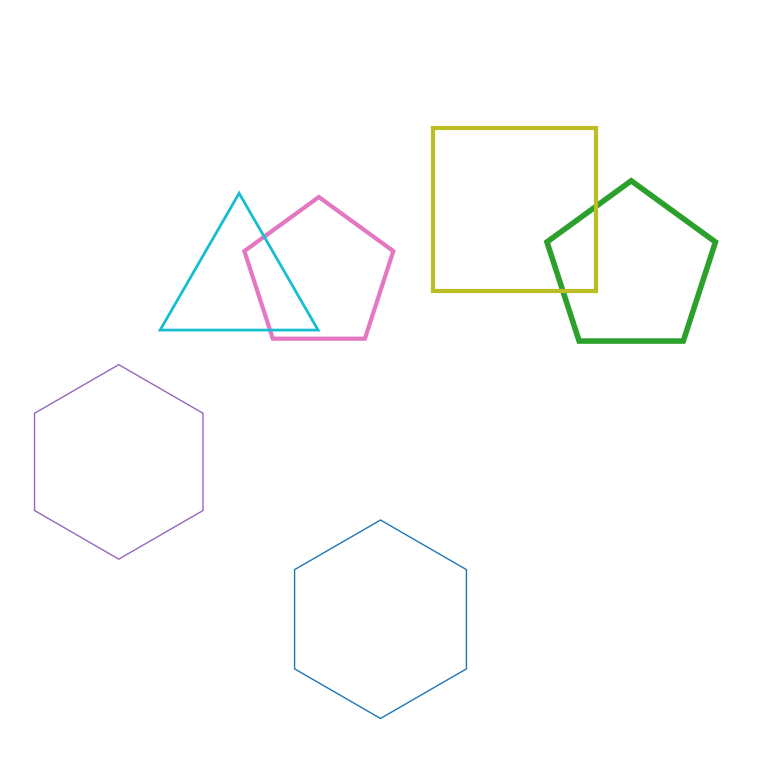[{"shape": "hexagon", "thickness": 0.5, "radius": 0.64, "center": [0.494, 0.196]}, {"shape": "pentagon", "thickness": 2, "radius": 0.58, "center": [0.82, 0.65]}, {"shape": "hexagon", "thickness": 0.5, "radius": 0.63, "center": [0.154, 0.4]}, {"shape": "pentagon", "thickness": 1.5, "radius": 0.51, "center": [0.414, 0.642]}, {"shape": "square", "thickness": 1.5, "radius": 0.53, "center": [0.668, 0.728]}, {"shape": "triangle", "thickness": 1, "radius": 0.59, "center": [0.311, 0.631]}]